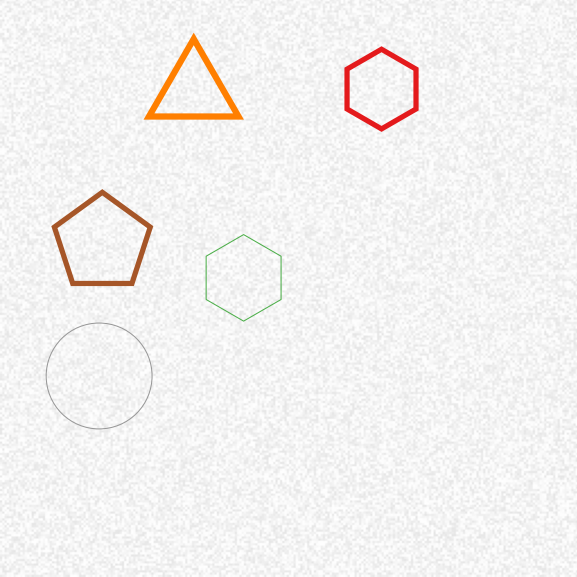[{"shape": "hexagon", "thickness": 2.5, "radius": 0.34, "center": [0.661, 0.845]}, {"shape": "hexagon", "thickness": 0.5, "radius": 0.37, "center": [0.422, 0.518]}, {"shape": "triangle", "thickness": 3, "radius": 0.45, "center": [0.335, 0.842]}, {"shape": "pentagon", "thickness": 2.5, "radius": 0.44, "center": [0.177, 0.579]}, {"shape": "circle", "thickness": 0.5, "radius": 0.46, "center": [0.172, 0.348]}]